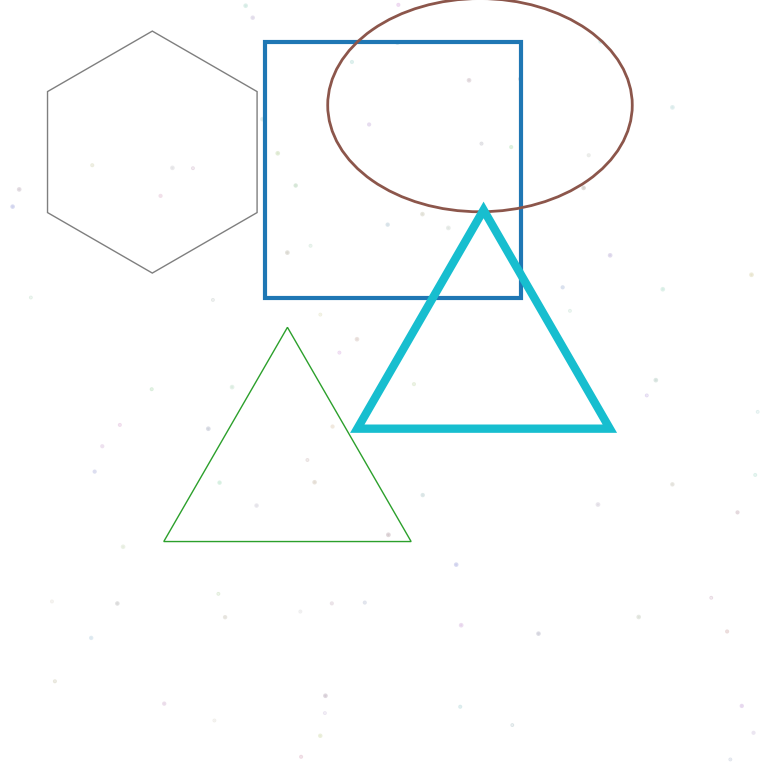[{"shape": "square", "thickness": 1.5, "radius": 0.83, "center": [0.51, 0.779]}, {"shape": "triangle", "thickness": 0.5, "radius": 0.93, "center": [0.373, 0.389]}, {"shape": "oval", "thickness": 1, "radius": 0.99, "center": [0.623, 0.863]}, {"shape": "hexagon", "thickness": 0.5, "radius": 0.79, "center": [0.198, 0.802]}, {"shape": "triangle", "thickness": 3, "radius": 0.95, "center": [0.628, 0.538]}]